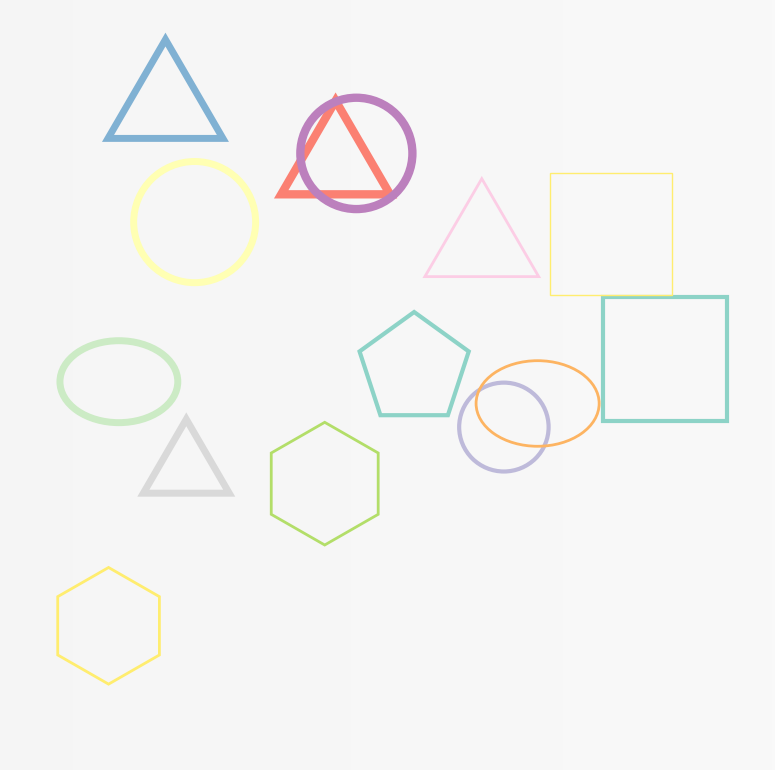[{"shape": "pentagon", "thickness": 1.5, "radius": 0.37, "center": [0.534, 0.521]}, {"shape": "square", "thickness": 1.5, "radius": 0.4, "center": [0.858, 0.533]}, {"shape": "circle", "thickness": 2.5, "radius": 0.39, "center": [0.251, 0.712]}, {"shape": "circle", "thickness": 1.5, "radius": 0.29, "center": [0.65, 0.445]}, {"shape": "triangle", "thickness": 3, "radius": 0.41, "center": [0.433, 0.788]}, {"shape": "triangle", "thickness": 2.5, "radius": 0.43, "center": [0.213, 0.863]}, {"shape": "oval", "thickness": 1, "radius": 0.4, "center": [0.694, 0.476]}, {"shape": "hexagon", "thickness": 1, "radius": 0.4, "center": [0.419, 0.372]}, {"shape": "triangle", "thickness": 1, "radius": 0.42, "center": [0.622, 0.683]}, {"shape": "triangle", "thickness": 2.5, "radius": 0.32, "center": [0.24, 0.391]}, {"shape": "circle", "thickness": 3, "radius": 0.36, "center": [0.46, 0.801]}, {"shape": "oval", "thickness": 2.5, "radius": 0.38, "center": [0.153, 0.504]}, {"shape": "hexagon", "thickness": 1, "radius": 0.38, "center": [0.14, 0.187]}, {"shape": "square", "thickness": 0.5, "radius": 0.4, "center": [0.788, 0.697]}]